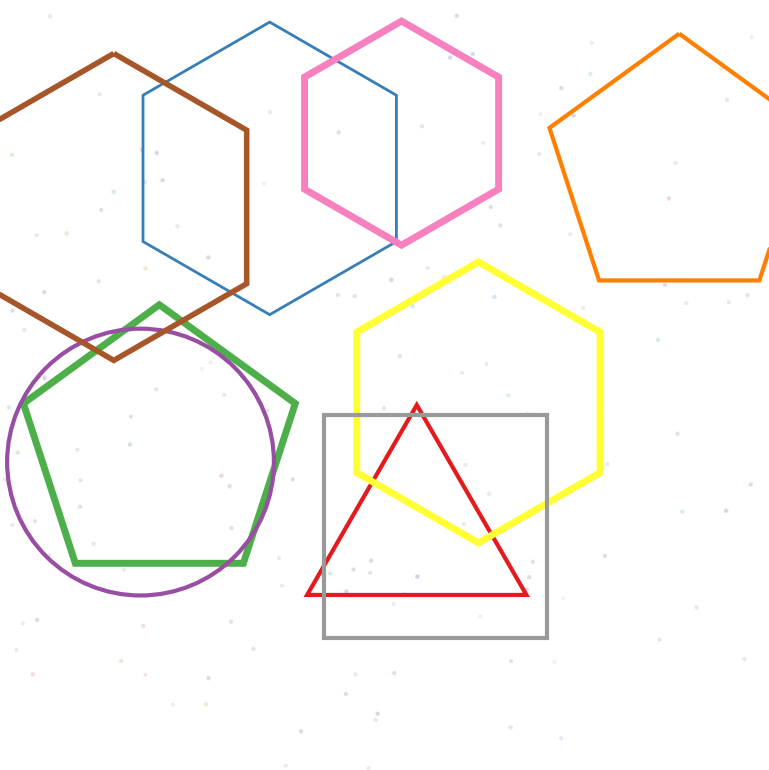[{"shape": "triangle", "thickness": 1.5, "radius": 0.82, "center": [0.541, 0.31]}, {"shape": "hexagon", "thickness": 1, "radius": 0.95, "center": [0.35, 0.781]}, {"shape": "pentagon", "thickness": 2.5, "radius": 0.93, "center": [0.207, 0.419]}, {"shape": "circle", "thickness": 1.5, "radius": 0.87, "center": [0.183, 0.4]}, {"shape": "pentagon", "thickness": 1.5, "radius": 0.89, "center": [0.882, 0.779]}, {"shape": "hexagon", "thickness": 2.5, "radius": 0.91, "center": [0.621, 0.477]}, {"shape": "hexagon", "thickness": 2, "radius": 1.0, "center": [0.148, 0.731]}, {"shape": "hexagon", "thickness": 2.5, "radius": 0.73, "center": [0.522, 0.827]}, {"shape": "square", "thickness": 1.5, "radius": 0.72, "center": [0.566, 0.316]}]